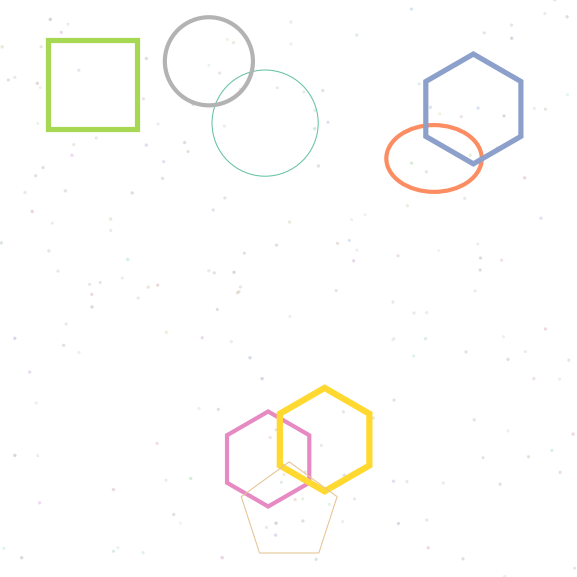[{"shape": "circle", "thickness": 0.5, "radius": 0.46, "center": [0.459, 0.786]}, {"shape": "oval", "thickness": 2, "radius": 0.41, "center": [0.752, 0.725]}, {"shape": "hexagon", "thickness": 2.5, "radius": 0.48, "center": [0.82, 0.81]}, {"shape": "hexagon", "thickness": 2, "radius": 0.41, "center": [0.464, 0.204]}, {"shape": "square", "thickness": 2.5, "radius": 0.38, "center": [0.161, 0.853]}, {"shape": "hexagon", "thickness": 3, "radius": 0.45, "center": [0.562, 0.238]}, {"shape": "pentagon", "thickness": 0.5, "radius": 0.44, "center": [0.501, 0.112]}, {"shape": "circle", "thickness": 2, "radius": 0.38, "center": [0.362, 0.893]}]